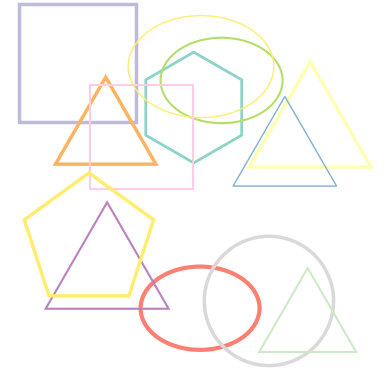[{"shape": "hexagon", "thickness": 2, "radius": 0.72, "center": [0.503, 0.721]}, {"shape": "triangle", "thickness": 2.5, "radius": 0.91, "center": [0.806, 0.657]}, {"shape": "square", "thickness": 2.5, "radius": 0.76, "center": [0.2, 0.836]}, {"shape": "oval", "thickness": 3, "radius": 0.77, "center": [0.52, 0.199]}, {"shape": "triangle", "thickness": 1, "radius": 0.78, "center": [0.74, 0.594]}, {"shape": "triangle", "thickness": 2.5, "radius": 0.75, "center": [0.275, 0.649]}, {"shape": "oval", "thickness": 1.5, "radius": 0.79, "center": [0.576, 0.791]}, {"shape": "square", "thickness": 1.5, "radius": 0.67, "center": [0.368, 0.644]}, {"shape": "circle", "thickness": 2.5, "radius": 0.84, "center": [0.699, 0.218]}, {"shape": "triangle", "thickness": 1.5, "radius": 0.92, "center": [0.278, 0.29]}, {"shape": "triangle", "thickness": 1.5, "radius": 0.73, "center": [0.799, 0.158]}, {"shape": "oval", "thickness": 1, "radius": 0.95, "center": [0.522, 0.827]}, {"shape": "pentagon", "thickness": 2.5, "radius": 0.88, "center": [0.231, 0.374]}]